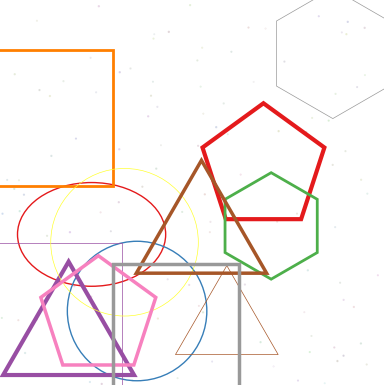[{"shape": "oval", "thickness": 1, "radius": 0.96, "center": [0.238, 0.391]}, {"shape": "pentagon", "thickness": 3, "radius": 0.83, "center": [0.684, 0.565]}, {"shape": "circle", "thickness": 1, "radius": 0.91, "center": [0.356, 0.192]}, {"shape": "hexagon", "thickness": 2, "radius": 0.69, "center": [0.704, 0.413]}, {"shape": "square", "thickness": 0.5, "radius": 0.97, "center": [0.122, 0.174]}, {"shape": "triangle", "thickness": 3, "radius": 0.98, "center": [0.178, 0.124]}, {"shape": "square", "thickness": 2, "radius": 0.88, "center": [0.118, 0.693]}, {"shape": "circle", "thickness": 0.5, "radius": 0.96, "center": [0.323, 0.371]}, {"shape": "triangle", "thickness": 2.5, "radius": 0.98, "center": [0.523, 0.388]}, {"shape": "triangle", "thickness": 0.5, "radius": 0.77, "center": [0.589, 0.156]}, {"shape": "pentagon", "thickness": 2.5, "radius": 0.78, "center": [0.255, 0.179]}, {"shape": "hexagon", "thickness": 0.5, "radius": 0.84, "center": [0.864, 0.861]}, {"shape": "square", "thickness": 2.5, "radius": 0.82, "center": [0.457, 0.151]}]